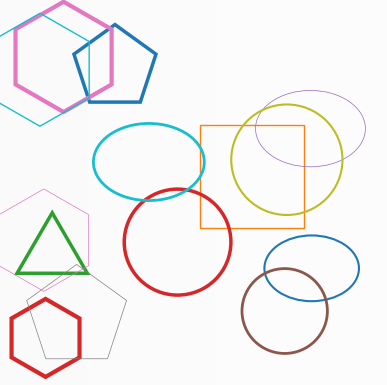[{"shape": "pentagon", "thickness": 2.5, "radius": 0.56, "center": [0.297, 0.825]}, {"shape": "oval", "thickness": 1.5, "radius": 0.61, "center": [0.804, 0.303]}, {"shape": "square", "thickness": 1, "radius": 0.67, "center": [0.65, 0.542]}, {"shape": "triangle", "thickness": 2.5, "radius": 0.52, "center": [0.135, 0.343]}, {"shape": "hexagon", "thickness": 3, "radius": 0.51, "center": [0.118, 0.122]}, {"shape": "circle", "thickness": 2.5, "radius": 0.69, "center": [0.458, 0.371]}, {"shape": "oval", "thickness": 0.5, "radius": 0.71, "center": [0.801, 0.666]}, {"shape": "circle", "thickness": 2, "radius": 0.55, "center": [0.735, 0.192]}, {"shape": "hexagon", "thickness": 0.5, "radius": 0.66, "center": [0.113, 0.376]}, {"shape": "hexagon", "thickness": 3, "radius": 0.72, "center": [0.164, 0.852]}, {"shape": "pentagon", "thickness": 0.5, "radius": 0.68, "center": [0.198, 0.178]}, {"shape": "circle", "thickness": 1.5, "radius": 0.72, "center": [0.74, 0.585]}, {"shape": "oval", "thickness": 2, "radius": 0.72, "center": [0.384, 0.579]}, {"shape": "hexagon", "thickness": 1, "radius": 0.73, "center": [0.103, 0.819]}]